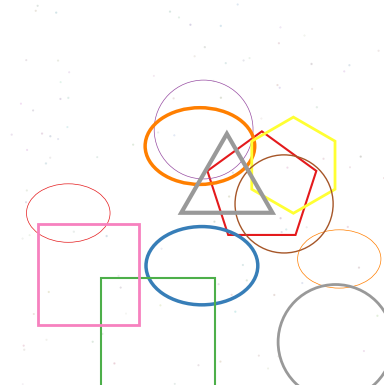[{"shape": "oval", "thickness": 0.5, "radius": 0.54, "center": [0.177, 0.447]}, {"shape": "pentagon", "thickness": 1.5, "radius": 0.74, "center": [0.68, 0.51]}, {"shape": "oval", "thickness": 2.5, "radius": 0.73, "center": [0.524, 0.31]}, {"shape": "square", "thickness": 1.5, "radius": 0.74, "center": [0.411, 0.131]}, {"shape": "circle", "thickness": 0.5, "radius": 0.64, "center": [0.529, 0.664]}, {"shape": "oval", "thickness": 0.5, "radius": 0.54, "center": [0.881, 0.327]}, {"shape": "oval", "thickness": 2.5, "radius": 0.71, "center": [0.519, 0.621]}, {"shape": "hexagon", "thickness": 2, "radius": 0.62, "center": [0.762, 0.571]}, {"shape": "circle", "thickness": 1, "radius": 0.64, "center": [0.738, 0.47]}, {"shape": "square", "thickness": 2, "radius": 0.66, "center": [0.23, 0.288]}, {"shape": "triangle", "thickness": 3, "radius": 0.68, "center": [0.589, 0.516]}, {"shape": "circle", "thickness": 2, "radius": 0.75, "center": [0.872, 0.112]}]